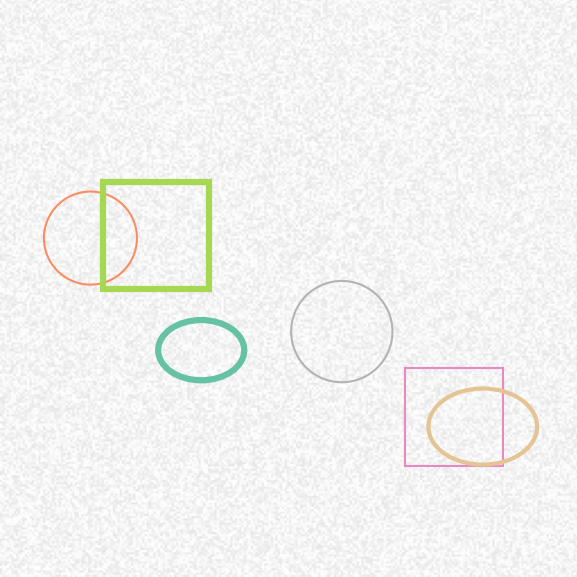[{"shape": "oval", "thickness": 3, "radius": 0.37, "center": [0.348, 0.393]}, {"shape": "circle", "thickness": 1, "radius": 0.4, "center": [0.157, 0.587]}, {"shape": "square", "thickness": 1, "radius": 0.42, "center": [0.786, 0.278]}, {"shape": "square", "thickness": 3, "radius": 0.46, "center": [0.27, 0.592]}, {"shape": "oval", "thickness": 2, "radius": 0.47, "center": [0.836, 0.26]}, {"shape": "circle", "thickness": 1, "radius": 0.44, "center": [0.592, 0.425]}]